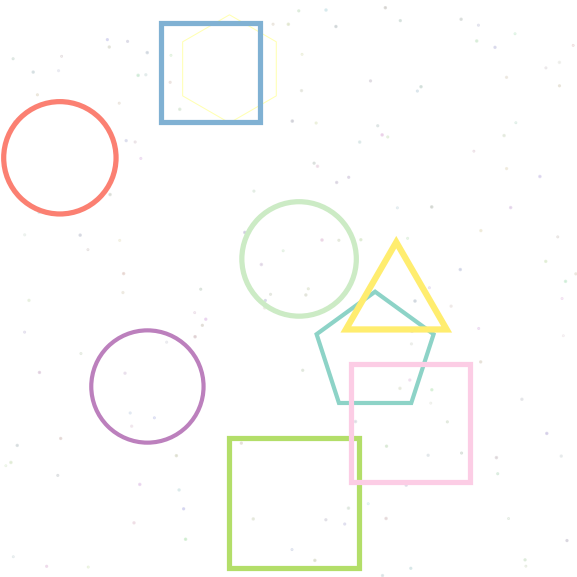[{"shape": "pentagon", "thickness": 2, "radius": 0.53, "center": [0.65, 0.388]}, {"shape": "hexagon", "thickness": 0.5, "radius": 0.47, "center": [0.397, 0.88]}, {"shape": "circle", "thickness": 2.5, "radius": 0.49, "center": [0.104, 0.726]}, {"shape": "square", "thickness": 2.5, "radius": 0.43, "center": [0.365, 0.874]}, {"shape": "square", "thickness": 2.5, "radius": 0.56, "center": [0.51, 0.129]}, {"shape": "square", "thickness": 2.5, "radius": 0.51, "center": [0.711, 0.267]}, {"shape": "circle", "thickness": 2, "radius": 0.49, "center": [0.255, 0.33]}, {"shape": "circle", "thickness": 2.5, "radius": 0.5, "center": [0.518, 0.551]}, {"shape": "triangle", "thickness": 3, "radius": 0.5, "center": [0.686, 0.479]}]